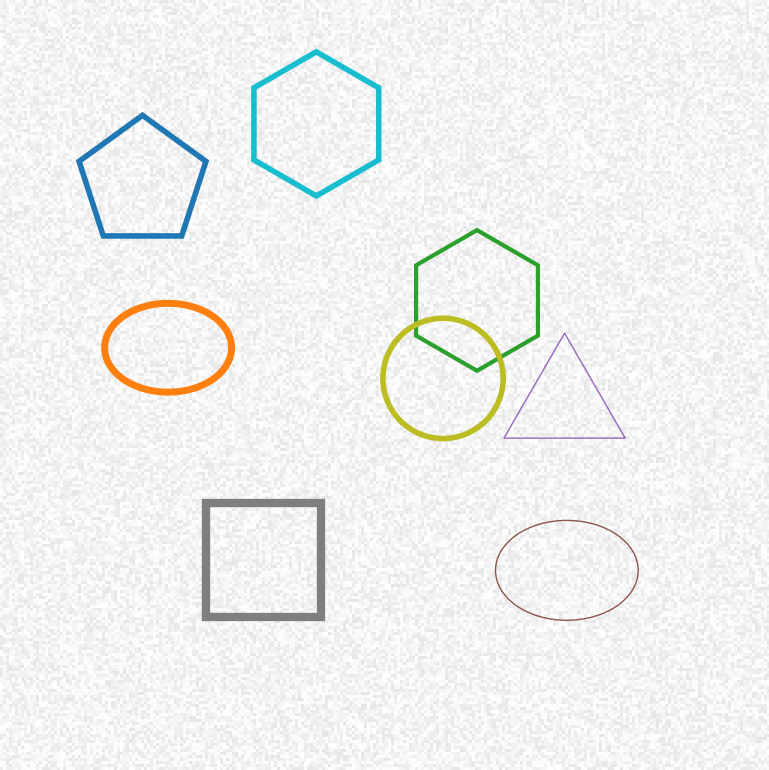[{"shape": "pentagon", "thickness": 2, "radius": 0.43, "center": [0.185, 0.764]}, {"shape": "oval", "thickness": 2.5, "radius": 0.41, "center": [0.218, 0.548]}, {"shape": "hexagon", "thickness": 1.5, "radius": 0.46, "center": [0.619, 0.61]}, {"shape": "triangle", "thickness": 0.5, "radius": 0.45, "center": [0.733, 0.476]}, {"shape": "oval", "thickness": 0.5, "radius": 0.46, "center": [0.736, 0.259]}, {"shape": "square", "thickness": 3, "radius": 0.37, "center": [0.342, 0.273]}, {"shape": "circle", "thickness": 2, "radius": 0.39, "center": [0.575, 0.509]}, {"shape": "hexagon", "thickness": 2, "radius": 0.47, "center": [0.411, 0.839]}]